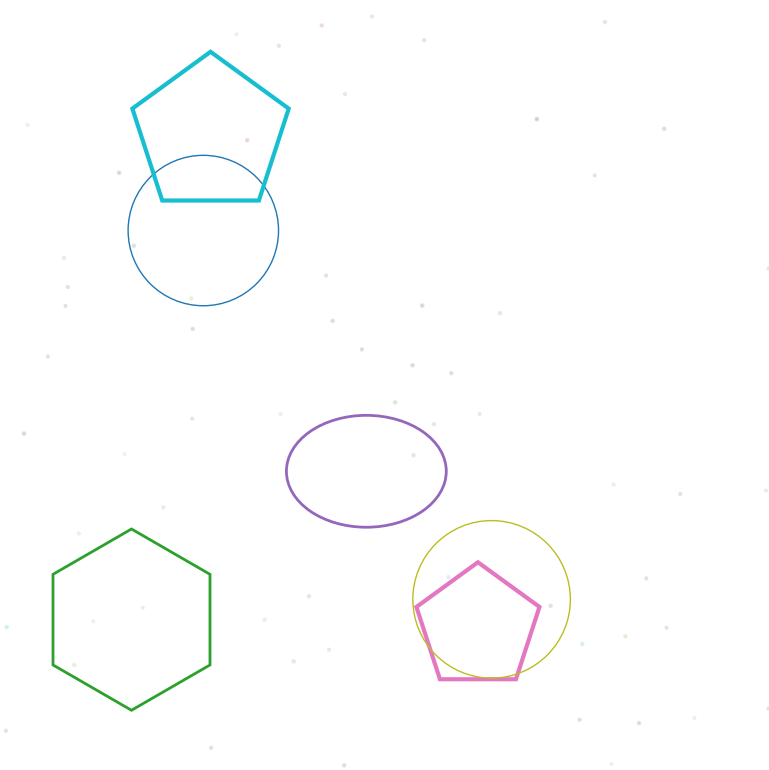[{"shape": "circle", "thickness": 0.5, "radius": 0.49, "center": [0.264, 0.701]}, {"shape": "hexagon", "thickness": 1, "radius": 0.59, "center": [0.171, 0.195]}, {"shape": "oval", "thickness": 1, "radius": 0.52, "center": [0.476, 0.388]}, {"shape": "pentagon", "thickness": 1.5, "radius": 0.42, "center": [0.621, 0.186]}, {"shape": "circle", "thickness": 0.5, "radius": 0.51, "center": [0.638, 0.222]}, {"shape": "pentagon", "thickness": 1.5, "radius": 0.53, "center": [0.273, 0.826]}]